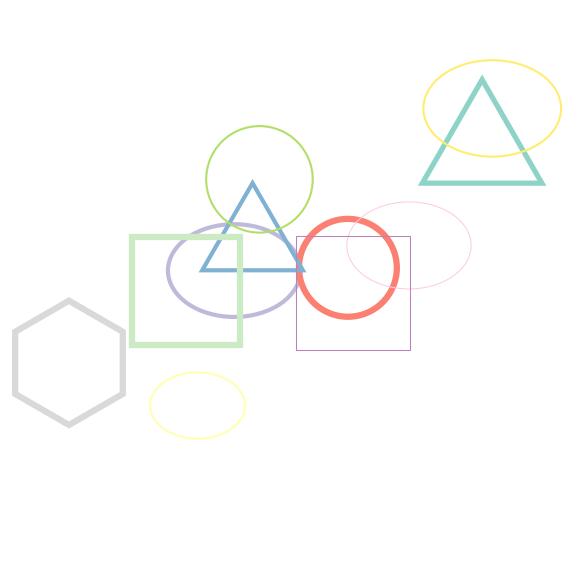[{"shape": "triangle", "thickness": 2.5, "radius": 0.6, "center": [0.835, 0.742]}, {"shape": "oval", "thickness": 1, "radius": 0.41, "center": [0.342, 0.297]}, {"shape": "oval", "thickness": 2, "radius": 0.57, "center": [0.406, 0.531]}, {"shape": "circle", "thickness": 3, "radius": 0.42, "center": [0.602, 0.535]}, {"shape": "triangle", "thickness": 2, "radius": 0.5, "center": [0.437, 0.581]}, {"shape": "circle", "thickness": 1, "radius": 0.46, "center": [0.449, 0.689]}, {"shape": "oval", "thickness": 0.5, "radius": 0.54, "center": [0.708, 0.574]}, {"shape": "hexagon", "thickness": 3, "radius": 0.54, "center": [0.119, 0.371]}, {"shape": "square", "thickness": 0.5, "radius": 0.49, "center": [0.611, 0.492]}, {"shape": "square", "thickness": 3, "radius": 0.47, "center": [0.322, 0.496]}, {"shape": "oval", "thickness": 1, "radius": 0.6, "center": [0.852, 0.811]}]